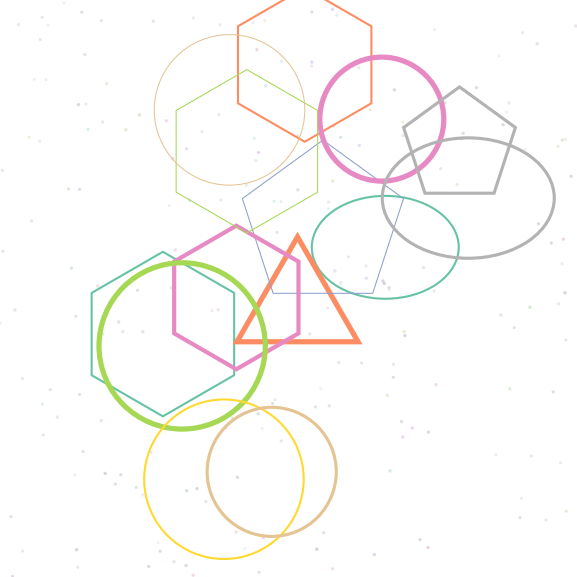[{"shape": "hexagon", "thickness": 1, "radius": 0.71, "center": [0.282, 0.421]}, {"shape": "oval", "thickness": 1, "radius": 0.64, "center": [0.667, 0.571]}, {"shape": "hexagon", "thickness": 1, "radius": 0.67, "center": [0.528, 0.887]}, {"shape": "triangle", "thickness": 2.5, "radius": 0.61, "center": [0.515, 0.468]}, {"shape": "pentagon", "thickness": 0.5, "radius": 0.73, "center": [0.559, 0.61]}, {"shape": "circle", "thickness": 2.5, "radius": 0.54, "center": [0.661, 0.793]}, {"shape": "hexagon", "thickness": 2, "radius": 0.62, "center": [0.409, 0.484]}, {"shape": "circle", "thickness": 2.5, "radius": 0.72, "center": [0.315, 0.4]}, {"shape": "hexagon", "thickness": 0.5, "radius": 0.71, "center": [0.427, 0.737]}, {"shape": "circle", "thickness": 1, "radius": 0.69, "center": [0.388, 0.169]}, {"shape": "circle", "thickness": 1.5, "radius": 0.56, "center": [0.47, 0.182]}, {"shape": "circle", "thickness": 0.5, "radius": 0.65, "center": [0.397, 0.809]}, {"shape": "oval", "thickness": 1.5, "radius": 0.74, "center": [0.811, 0.656]}, {"shape": "pentagon", "thickness": 1.5, "radius": 0.51, "center": [0.796, 0.747]}]